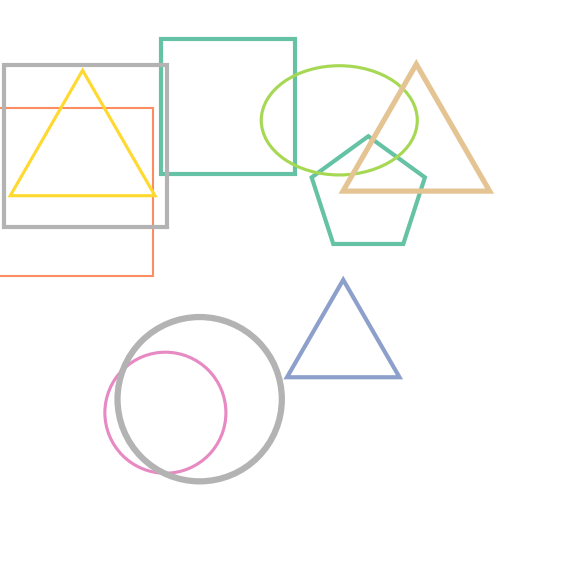[{"shape": "pentagon", "thickness": 2, "radius": 0.52, "center": [0.638, 0.66]}, {"shape": "square", "thickness": 2, "radius": 0.58, "center": [0.395, 0.815]}, {"shape": "square", "thickness": 1, "radius": 0.73, "center": [0.119, 0.666]}, {"shape": "triangle", "thickness": 2, "radius": 0.56, "center": [0.594, 0.402]}, {"shape": "circle", "thickness": 1.5, "radius": 0.52, "center": [0.286, 0.284]}, {"shape": "oval", "thickness": 1.5, "radius": 0.68, "center": [0.587, 0.791]}, {"shape": "triangle", "thickness": 1.5, "radius": 0.72, "center": [0.143, 0.733]}, {"shape": "triangle", "thickness": 2.5, "radius": 0.73, "center": [0.721, 0.741]}, {"shape": "square", "thickness": 2, "radius": 0.7, "center": [0.149, 0.746]}, {"shape": "circle", "thickness": 3, "radius": 0.71, "center": [0.346, 0.308]}]